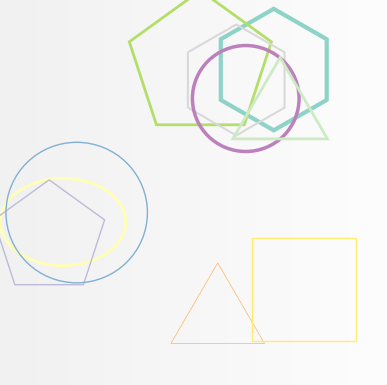[{"shape": "hexagon", "thickness": 3, "radius": 0.79, "center": [0.706, 0.819]}, {"shape": "oval", "thickness": 2, "radius": 0.81, "center": [0.163, 0.423]}, {"shape": "pentagon", "thickness": 1, "radius": 0.75, "center": [0.127, 0.382]}, {"shape": "circle", "thickness": 1, "radius": 0.91, "center": [0.198, 0.448]}, {"shape": "triangle", "thickness": 0.5, "radius": 0.7, "center": [0.562, 0.178]}, {"shape": "pentagon", "thickness": 2, "radius": 0.96, "center": [0.517, 0.832]}, {"shape": "hexagon", "thickness": 1.5, "radius": 0.72, "center": [0.61, 0.792]}, {"shape": "circle", "thickness": 2.5, "radius": 0.69, "center": [0.634, 0.744]}, {"shape": "triangle", "thickness": 2, "radius": 0.7, "center": [0.723, 0.71]}, {"shape": "square", "thickness": 1, "radius": 0.67, "center": [0.785, 0.248]}]